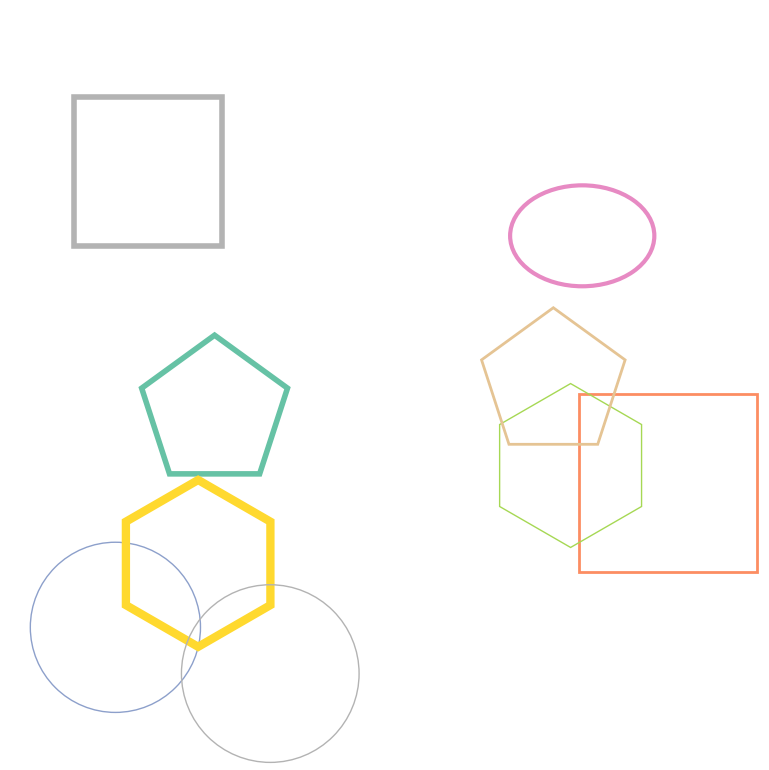[{"shape": "pentagon", "thickness": 2, "radius": 0.5, "center": [0.279, 0.465]}, {"shape": "square", "thickness": 1, "radius": 0.58, "center": [0.867, 0.373]}, {"shape": "circle", "thickness": 0.5, "radius": 0.55, "center": [0.15, 0.185]}, {"shape": "oval", "thickness": 1.5, "radius": 0.47, "center": [0.756, 0.694]}, {"shape": "hexagon", "thickness": 0.5, "radius": 0.53, "center": [0.741, 0.395]}, {"shape": "hexagon", "thickness": 3, "radius": 0.54, "center": [0.257, 0.268]}, {"shape": "pentagon", "thickness": 1, "radius": 0.49, "center": [0.719, 0.502]}, {"shape": "circle", "thickness": 0.5, "radius": 0.58, "center": [0.351, 0.125]}, {"shape": "square", "thickness": 2, "radius": 0.48, "center": [0.192, 0.777]}]